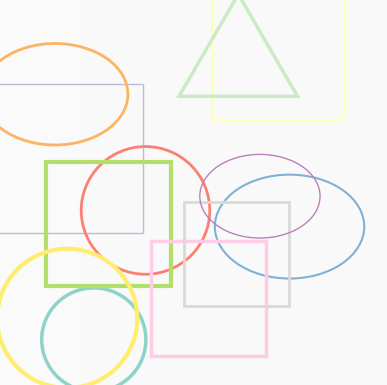[{"shape": "circle", "thickness": 2.5, "radius": 0.67, "center": [0.242, 0.118]}, {"shape": "square", "thickness": 1.5, "radius": 0.85, "center": [0.717, 0.859]}, {"shape": "square", "thickness": 1, "radius": 0.97, "center": [0.176, 0.588]}, {"shape": "circle", "thickness": 2, "radius": 0.83, "center": [0.375, 0.453]}, {"shape": "oval", "thickness": 1.5, "radius": 0.96, "center": [0.747, 0.411]}, {"shape": "oval", "thickness": 2, "radius": 0.94, "center": [0.142, 0.755]}, {"shape": "square", "thickness": 3, "radius": 0.8, "center": [0.279, 0.418]}, {"shape": "square", "thickness": 2.5, "radius": 0.74, "center": [0.538, 0.225]}, {"shape": "square", "thickness": 2, "radius": 0.68, "center": [0.609, 0.34]}, {"shape": "oval", "thickness": 1, "radius": 0.78, "center": [0.671, 0.49]}, {"shape": "triangle", "thickness": 2.5, "radius": 0.88, "center": [0.615, 0.838]}, {"shape": "circle", "thickness": 3, "radius": 0.9, "center": [0.173, 0.173]}]